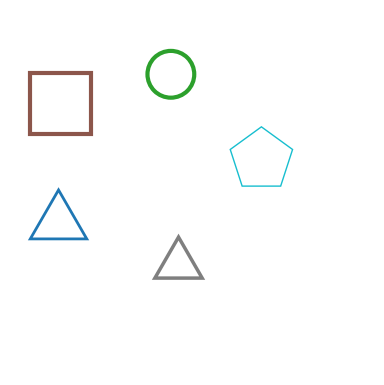[{"shape": "triangle", "thickness": 2, "radius": 0.42, "center": [0.152, 0.422]}, {"shape": "circle", "thickness": 3, "radius": 0.3, "center": [0.444, 0.807]}, {"shape": "square", "thickness": 3, "radius": 0.39, "center": [0.157, 0.731]}, {"shape": "triangle", "thickness": 2.5, "radius": 0.35, "center": [0.464, 0.313]}, {"shape": "pentagon", "thickness": 1, "radius": 0.43, "center": [0.679, 0.585]}]